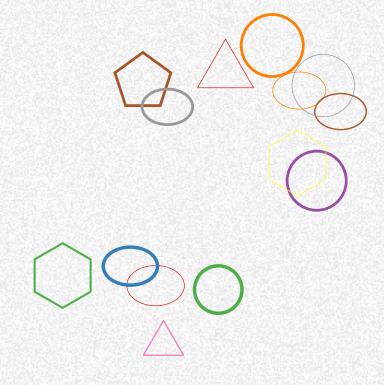[{"shape": "triangle", "thickness": 0.5, "radius": 0.42, "center": [0.586, 0.814]}, {"shape": "oval", "thickness": 0.5, "radius": 0.37, "center": [0.404, 0.258]}, {"shape": "oval", "thickness": 2.5, "radius": 0.35, "center": [0.339, 0.309]}, {"shape": "hexagon", "thickness": 1.5, "radius": 0.42, "center": [0.163, 0.284]}, {"shape": "circle", "thickness": 2.5, "radius": 0.31, "center": [0.567, 0.248]}, {"shape": "circle", "thickness": 2, "radius": 0.38, "center": [0.823, 0.531]}, {"shape": "oval", "thickness": 0.5, "radius": 0.34, "center": [0.777, 0.765]}, {"shape": "circle", "thickness": 2, "radius": 0.4, "center": [0.707, 0.882]}, {"shape": "hexagon", "thickness": 0.5, "radius": 0.43, "center": [0.773, 0.577]}, {"shape": "oval", "thickness": 1, "radius": 0.33, "center": [0.884, 0.71]}, {"shape": "pentagon", "thickness": 2, "radius": 0.38, "center": [0.371, 0.787]}, {"shape": "triangle", "thickness": 1, "radius": 0.3, "center": [0.425, 0.107]}, {"shape": "circle", "thickness": 0.5, "radius": 0.41, "center": [0.84, 0.778]}, {"shape": "oval", "thickness": 2, "radius": 0.33, "center": [0.435, 0.722]}]